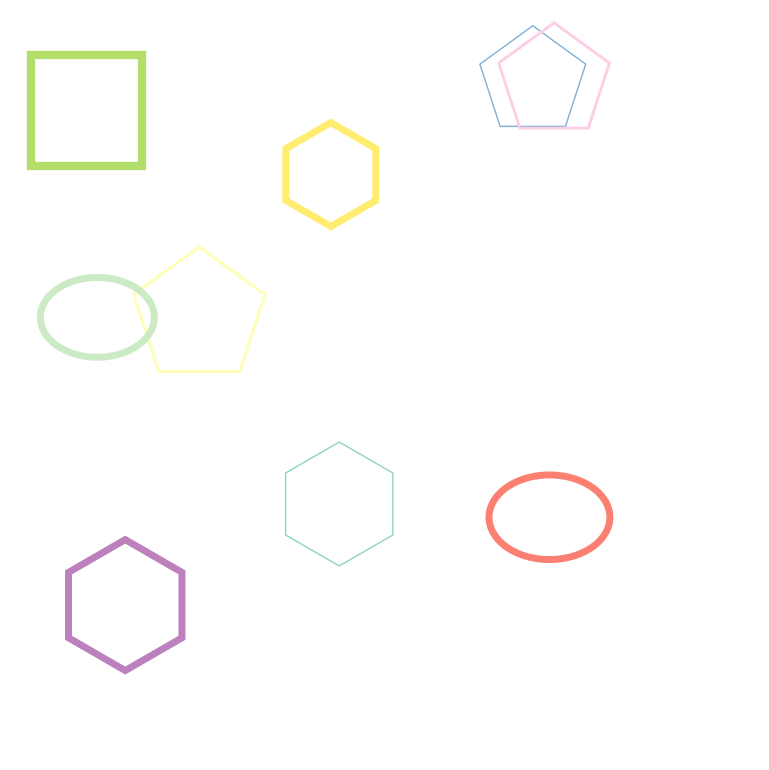[{"shape": "hexagon", "thickness": 0.5, "radius": 0.4, "center": [0.441, 0.345]}, {"shape": "pentagon", "thickness": 1, "radius": 0.45, "center": [0.259, 0.59]}, {"shape": "oval", "thickness": 2.5, "radius": 0.39, "center": [0.714, 0.328]}, {"shape": "pentagon", "thickness": 0.5, "radius": 0.36, "center": [0.692, 0.894]}, {"shape": "square", "thickness": 3, "radius": 0.36, "center": [0.112, 0.856]}, {"shape": "pentagon", "thickness": 1, "radius": 0.38, "center": [0.72, 0.895]}, {"shape": "hexagon", "thickness": 2.5, "radius": 0.43, "center": [0.163, 0.214]}, {"shape": "oval", "thickness": 2.5, "radius": 0.37, "center": [0.126, 0.588]}, {"shape": "hexagon", "thickness": 2.5, "radius": 0.34, "center": [0.43, 0.773]}]